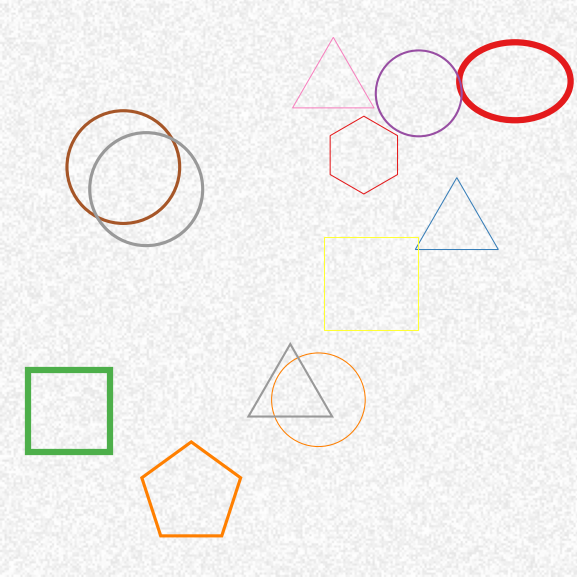[{"shape": "oval", "thickness": 3, "radius": 0.48, "center": [0.892, 0.858]}, {"shape": "hexagon", "thickness": 0.5, "radius": 0.34, "center": [0.63, 0.731]}, {"shape": "triangle", "thickness": 0.5, "radius": 0.42, "center": [0.791, 0.609]}, {"shape": "square", "thickness": 3, "radius": 0.35, "center": [0.12, 0.287]}, {"shape": "circle", "thickness": 1, "radius": 0.37, "center": [0.725, 0.837]}, {"shape": "pentagon", "thickness": 1.5, "radius": 0.45, "center": [0.331, 0.144]}, {"shape": "circle", "thickness": 0.5, "radius": 0.41, "center": [0.551, 0.307]}, {"shape": "square", "thickness": 0.5, "radius": 0.4, "center": [0.642, 0.508]}, {"shape": "circle", "thickness": 1.5, "radius": 0.49, "center": [0.214, 0.71]}, {"shape": "triangle", "thickness": 0.5, "radius": 0.41, "center": [0.577, 0.853]}, {"shape": "triangle", "thickness": 1, "radius": 0.42, "center": [0.503, 0.32]}, {"shape": "circle", "thickness": 1.5, "radius": 0.49, "center": [0.253, 0.672]}]